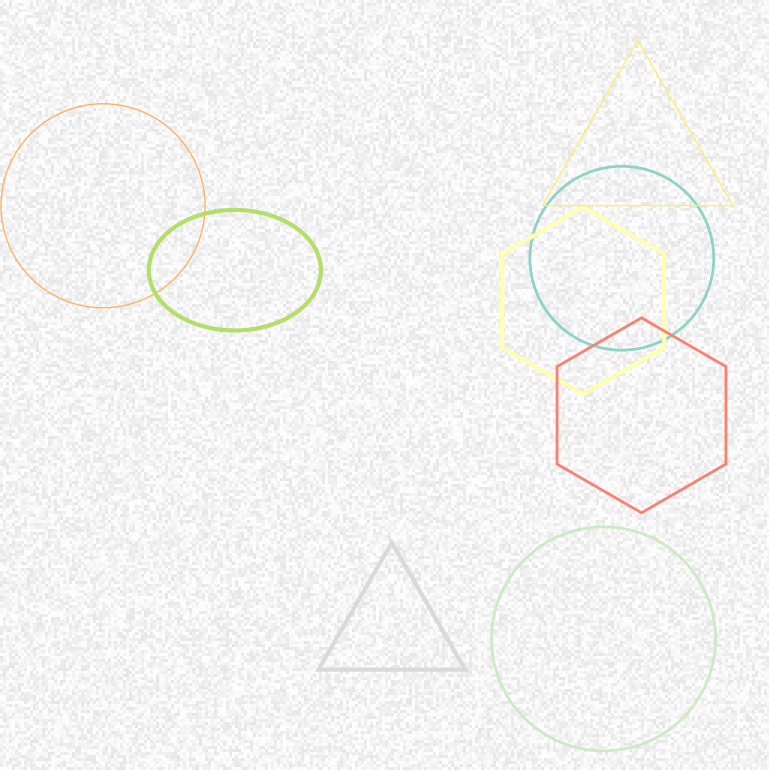[{"shape": "circle", "thickness": 1, "radius": 0.6, "center": [0.808, 0.665]}, {"shape": "hexagon", "thickness": 1.5, "radius": 0.61, "center": [0.757, 0.61]}, {"shape": "hexagon", "thickness": 1, "radius": 0.63, "center": [0.833, 0.461]}, {"shape": "circle", "thickness": 0.5, "radius": 0.66, "center": [0.134, 0.733]}, {"shape": "oval", "thickness": 1.5, "radius": 0.56, "center": [0.305, 0.649]}, {"shape": "triangle", "thickness": 1.5, "radius": 0.55, "center": [0.509, 0.185]}, {"shape": "circle", "thickness": 1, "radius": 0.73, "center": [0.784, 0.17]}, {"shape": "triangle", "thickness": 0.5, "radius": 0.72, "center": [0.828, 0.805]}]